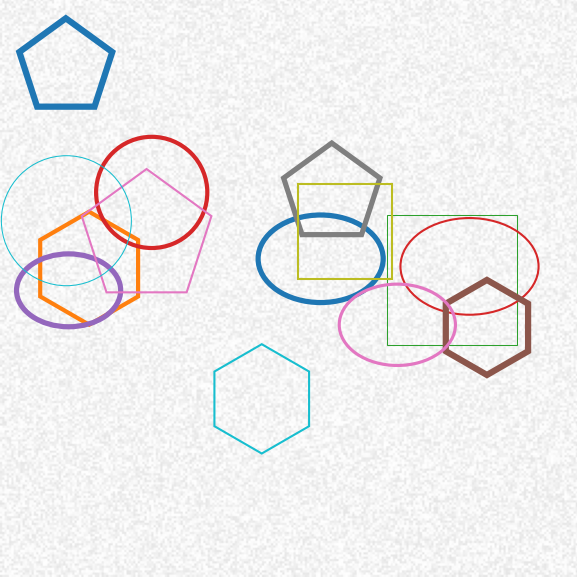[{"shape": "pentagon", "thickness": 3, "radius": 0.42, "center": [0.114, 0.883]}, {"shape": "oval", "thickness": 2.5, "radius": 0.54, "center": [0.555, 0.551]}, {"shape": "hexagon", "thickness": 2, "radius": 0.49, "center": [0.154, 0.535]}, {"shape": "square", "thickness": 0.5, "radius": 0.56, "center": [0.783, 0.514]}, {"shape": "circle", "thickness": 2, "radius": 0.48, "center": [0.263, 0.666]}, {"shape": "oval", "thickness": 1, "radius": 0.6, "center": [0.813, 0.538]}, {"shape": "oval", "thickness": 2.5, "radius": 0.45, "center": [0.119, 0.496]}, {"shape": "hexagon", "thickness": 3, "radius": 0.41, "center": [0.843, 0.432]}, {"shape": "oval", "thickness": 1.5, "radius": 0.5, "center": [0.688, 0.437]}, {"shape": "pentagon", "thickness": 1, "radius": 0.59, "center": [0.254, 0.588]}, {"shape": "pentagon", "thickness": 2.5, "radius": 0.44, "center": [0.575, 0.664]}, {"shape": "square", "thickness": 1, "radius": 0.41, "center": [0.597, 0.598]}, {"shape": "circle", "thickness": 0.5, "radius": 0.56, "center": [0.115, 0.617]}, {"shape": "hexagon", "thickness": 1, "radius": 0.47, "center": [0.453, 0.308]}]